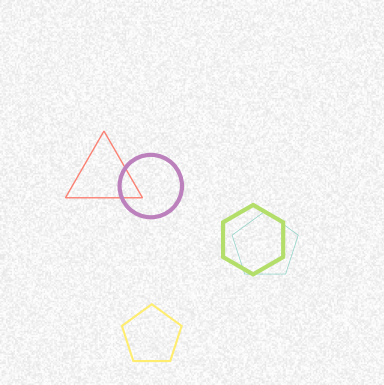[{"shape": "pentagon", "thickness": 0.5, "radius": 0.45, "center": [0.689, 0.361]}, {"shape": "triangle", "thickness": 1, "radius": 0.58, "center": [0.27, 0.544]}, {"shape": "hexagon", "thickness": 3, "radius": 0.45, "center": [0.657, 0.377]}, {"shape": "circle", "thickness": 3, "radius": 0.41, "center": [0.392, 0.517]}, {"shape": "pentagon", "thickness": 1.5, "radius": 0.41, "center": [0.394, 0.128]}]